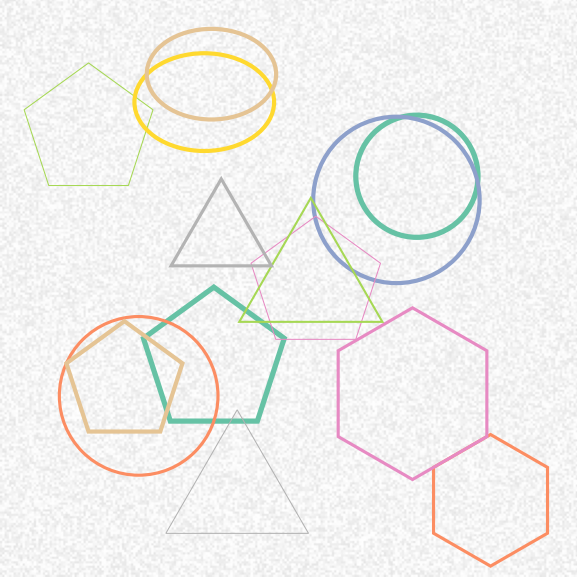[{"shape": "pentagon", "thickness": 2.5, "radius": 0.64, "center": [0.37, 0.374]}, {"shape": "circle", "thickness": 2.5, "radius": 0.53, "center": [0.722, 0.694]}, {"shape": "circle", "thickness": 1.5, "radius": 0.69, "center": [0.24, 0.314]}, {"shape": "hexagon", "thickness": 1.5, "radius": 0.57, "center": [0.849, 0.133]}, {"shape": "circle", "thickness": 2, "radius": 0.72, "center": [0.686, 0.653]}, {"shape": "pentagon", "thickness": 0.5, "radius": 0.59, "center": [0.547, 0.507]}, {"shape": "hexagon", "thickness": 1.5, "radius": 0.74, "center": [0.714, 0.317]}, {"shape": "pentagon", "thickness": 0.5, "radius": 0.59, "center": [0.153, 0.773]}, {"shape": "triangle", "thickness": 1, "radius": 0.72, "center": [0.538, 0.513]}, {"shape": "oval", "thickness": 2, "radius": 0.6, "center": [0.354, 0.822]}, {"shape": "oval", "thickness": 2, "radius": 0.56, "center": [0.366, 0.871]}, {"shape": "pentagon", "thickness": 2, "radius": 0.53, "center": [0.215, 0.337]}, {"shape": "triangle", "thickness": 0.5, "radius": 0.71, "center": [0.411, 0.147]}, {"shape": "triangle", "thickness": 1.5, "radius": 0.5, "center": [0.383, 0.589]}]